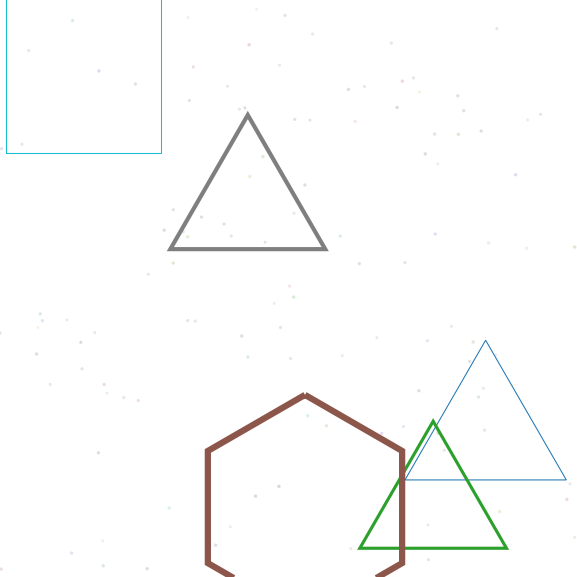[{"shape": "triangle", "thickness": 0.5, "radius": 0.81, "center": [0.841, 0.249]}, {"shape": "triangle", "thickness": 1.5, "radius": 0.73, "center": [0.75, 0.123]}, {"shape": "hexagon", "thickness": 3, "radius": 0.97, "center": [0.528, 0.121]}, {"shape": "triangle", "thickness": 2, "radius": 0.77, "center": [0.429, 0.645]}, {"shape": "square", "thickness": 0.5, "radius": 0.67, "center": [0.145, 0.869]}]